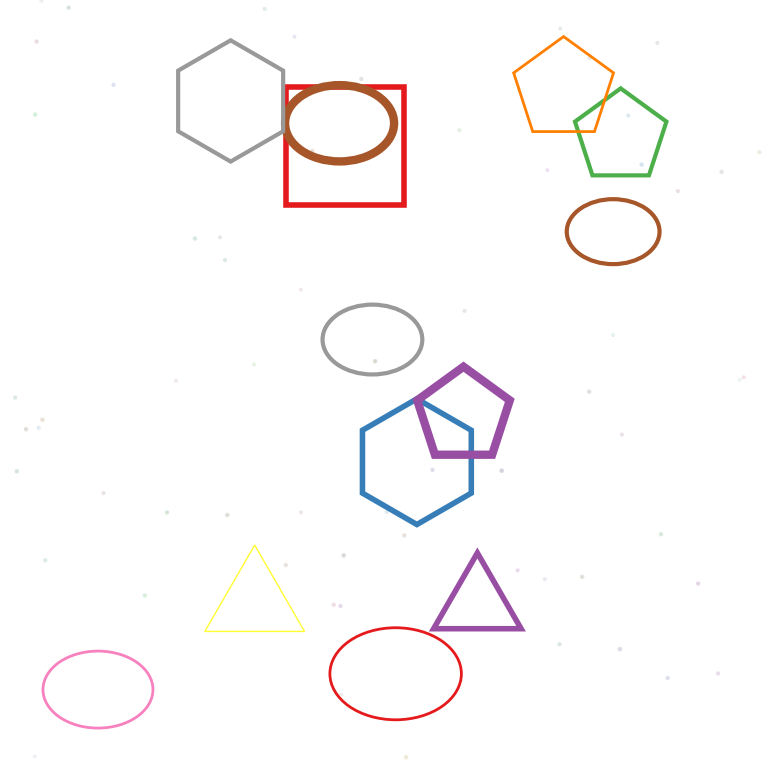[{"shape": "square", "thickness": 2, "radius": 0.38, "center": [0.448, 0.81]}, {"shape": "oval", "thickness": 1, "radius": 0.43, "center": [0.514, 0.125]}, {"shape": "hexagon", "thickness": 2, "radius": 0.41, "center": [0.541, 0.4]}, {"shape": "pentagon", "thickness": 1.5, "radius": 0.31, "center": [0.806, 0.823]}, {"shape": "triangle", "thickness": 2, "radius": 0.33, "center": [0.62, 0.216]}, {"shape": "pentagon", "thickness": 3, "radius": 0.32, "center": [0.602, 0.461]}, {"shape": "pentagon", "thickness": 1, "radius": 0.34, "center": [0.732, 0.884]}, {"shape": "triangle", "thickness": 0.5, "radius": 0.37, "center": [0.331, 0.217]}, {"shape": "oval", "thickness": 3, "radius": 0.35, "center": [0.441, 0.84]}, {"shape": "oval", "thickness": 1.5, "radius": 0.3, "center": [0.796, 0.699]}, {"shape": "oval", "thickness": 1, "radius": 0.36, "center": [0.127, 0.104]}, {"shape": "hexagon", "thickness": 1.5, "radius": 0.39, "center": [0.3, 0.869]}, {"shape": "oval", "thickness": 1.5, "radius": 0.32, "center": [0.484, 0.559]}]